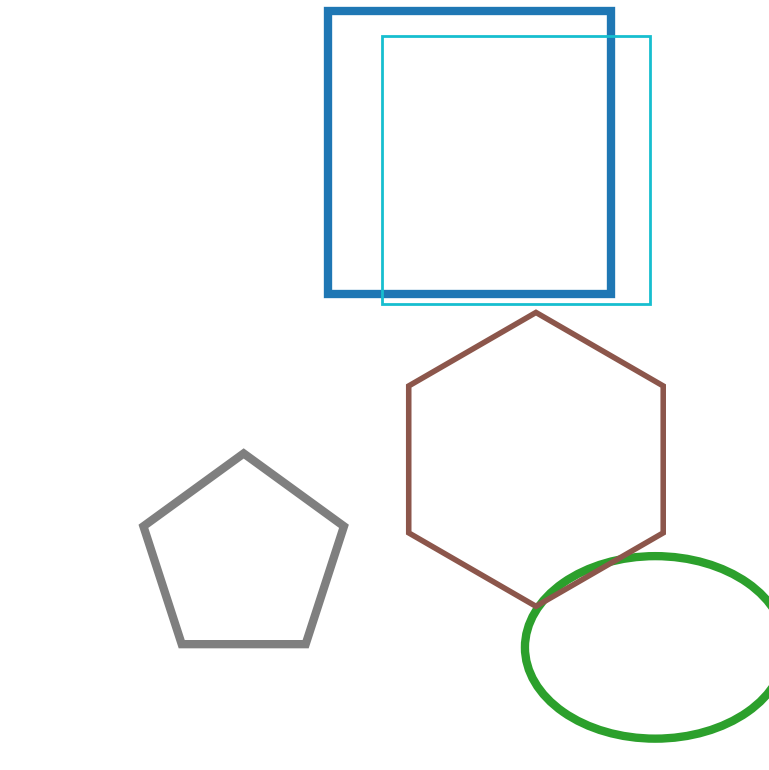[{"shape": "square", "thickness": 3, "radius": 0.92, "center": [0.61, 0.802]}, {"shape": "oval", "thickness": 3, "radius": 0.85, "center": [0.851, 0.159]}, {"shape": "hexagon", "thickness": 2, "radius": 0.95, "center": [0.696, 0.403]}, {"shape": "pentagon", "thickness": 3, "radius": 0.68, "center": [0.316, 0.274]}, {"shape": "square", "thickness": 1, "radius": 0.87, "center": [0.67, 0.779]}]